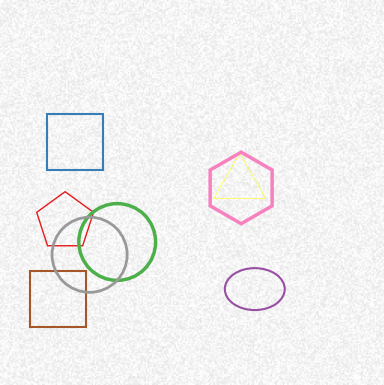[{"shape": "pentagon", "thickness": 1, "radius": 0.39, "center": [0.169, 0.424]}, {"shape": "square", "thickness": 1.5, "radius": 0.36, "center": [0.195, 0.631]}, {"shape": "circle", "thickness": 2.5, "radius": 0.5, "center": [0.304, 0.371]}, {"shape": "oval", "thickness": 1.5, "radius": 0.39, "center": [0.662, 0.249]}, {"shape": "triangle", "thickness": 0.5, "radius": 0.39, "center": [0.623, 0.524]}, {"shape": "square", "thickness": 1.5, "radius": 0.36, "center": [0.151, 0.224]}, {"shape": "hexagon", "thickness": 2.5, "radius": 0.46, "center": [0.626, 0.512]}, {"shape": "circle", "thickness": 2, "radius": 0.49, "center": [0.233, 0.338]}]